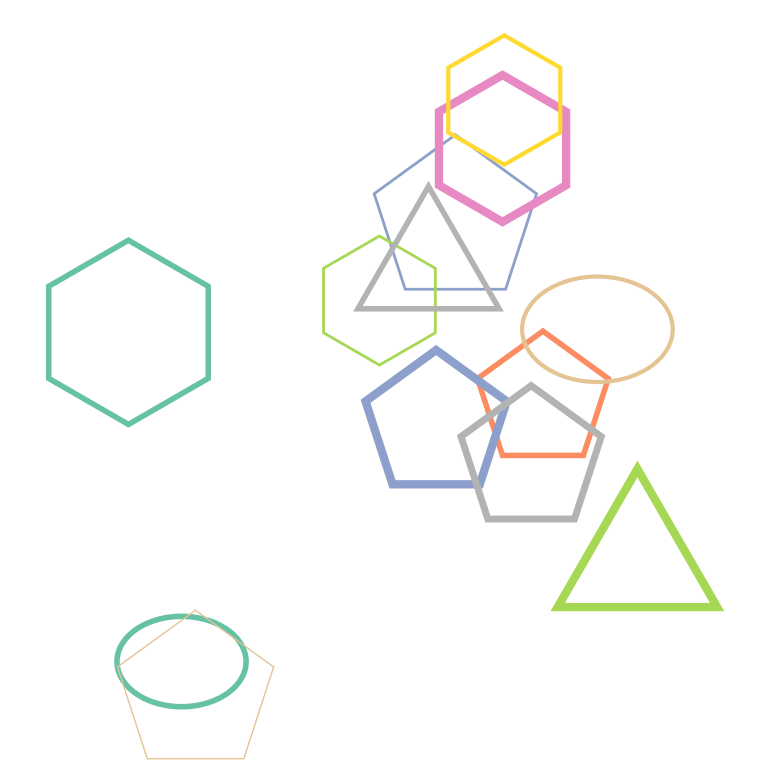[{"shape": "hexagon", "thickness": 2, "radius": 0.6, "center": [0.167, 0.568]}, {"shape": "oval", "thickness": 2, "radius": 0.42, "center": [0.236, 0.141]}, {"shape": "pentagon", "thickness": 2, "radius": 0.45, "center": [0.705, 0.481]}, {"shape": "pentagon", "thickness": 3, "radius": 0.48, "center": [0.566, 0.449]}, {"shape": "pentagon", "thickness": 1, "radius": 0.55, "center": [0.591, 0.714]}, {"shape": "hexagon", "thickness": 3, "radius": 0.48, "center": [0.653, 0.807]}, {"shape": "hexagon", "thickness": 1, "radius": 0.42, "center": [0.493, 0.61]}, {"shape": "triangle", "thickness": 3, "radius": 0.6, "center": [0.828, 0.271]}, {"shape": "hexagon", "thickness": 1.5, "radius": 0.42, "center": [0.655, 0.87]}, {"shape": "oval", "thickness": 1.5, "radius": 0.49, "center": [0.776, 0.572]}, {"shape": "pentagon", "thickness": 0.5, "radius": 0.53, "center": [0.254, 0.101]}, {"shape": "pentagon", "thickness": 2.5, "radius": 0.48, "center": [0.69, 0.403]}, {"shape": "triangle", "thickness": 2, "radius": 0.53, "center": [0.557, 0.652]}]